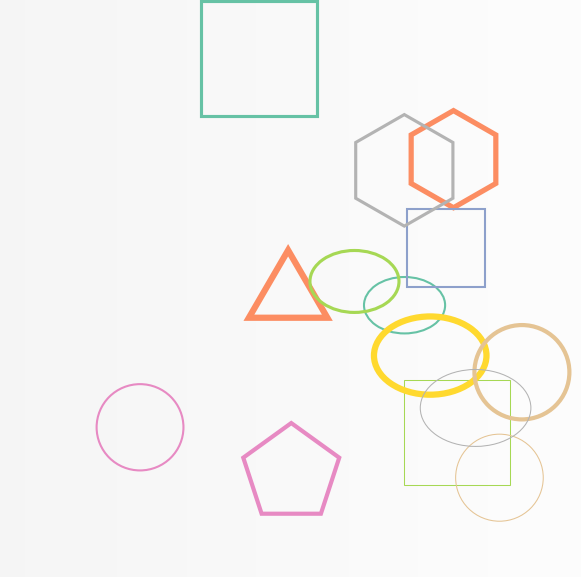[{"shape": "square", "thickness": 1.5, "radius": 0.5, "center": [0.446, 0.898]}, {"shape": "oval", "thickness": 1, "radius": 0.35, "center": [0.696, 0.471]}, {"shape": "hexagon", "thickness": 2.5, "radius": 0.42, "center": [0.78, 0.724]}, {"shape": "triangle", "thickness": 3, "radius": 0.39, "center": [0.496, 0.488]}, {"shape": "square", "thickness": 1, "radius": 0.34, "center": [0.768, 0.57]}, {"shape": "circle", "thickness": 1, "radius": 0.37, "center": [0.241, 0.259]}, {"shape": "pentagon", "thickness": 2, "radius": 0.43, "center": [0.501, 0.18]}, {"shape": "square", "thickness": 0.5, "radius": 0.46, "center": [0.786, 0.25]}, {"shape": "oval", "thickness": 1.5, "radius": 0.38, "center": [0.61, 0.512]}, {"shape": "oval", "thickness": 3, "radius": 0.48, "center": [0.74, 0.383]}, {"shape": "circle", "thickness": 2, "radius": 0.41, "center": [0.898, 0.355]}, {"shape": "circle", "thickness": 0.5, "radius": 0.38, "center": [0.859, 0.172]}, {"shape": "oval", "thickness": 0.5, "radius": 0.48, "center": [0.818, 0.293]}, {"shape": "hexagon", "thickness": 1.5, "radius": 0.48, "center": [0.696, 0.704]}]